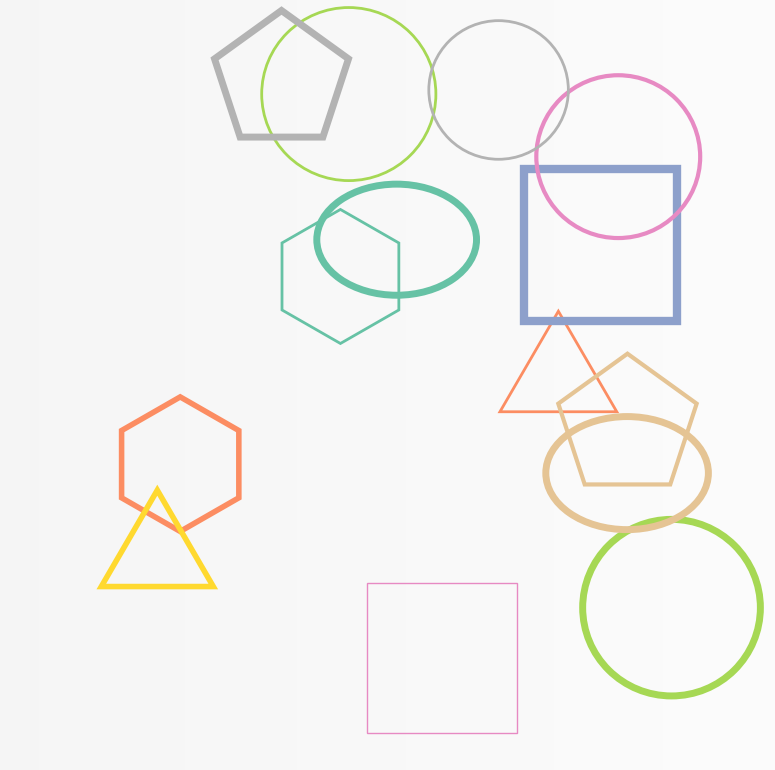[{"shape": "oval", "thickness": 2.5, "radius": 0.52, "center": [0.512, 0.689]}, {"shape": "hexagon", "thickness": 1, "radius": 0.44, "center": [0.439, 0.641]}, {"shape": "hexagon", "thickness": 2, "radius": 0.44, "center": [0.233, 0.397]}, {"shape": "triangle", "thickness": 1, "radius": 0.44, "center": [0.72, 0.509]}, {"shape": "square", "thickness": 3, "radius": 0.49, "center": [0.775, 0.682]}, {"shape": "square", "thickness": 0.5, "radius": 0.49, "center": [0.57, 0.145]}, {"shape": "circle", "thickness": 1.5, "radius": 0.53, "center": [0.798, 0.797]}, {"shape": "circle", "thickness": 2.5, "radius": 0.57, "center": [0.866, 0.211]}, {"shape": "circle", "thickness": 1, "radius": 0.56, "center": [0.45, 0.878]}, {"shape": "triangle", "thickness": 2, "radius": 0.42, "center": [0.203, 0.28]}, {"shape": "pentagon", "thickness": 1.5, "radius": 0.47, "center": [0.81, 0.447]}, {"shape": "oval", "thickness": 2.5, "radius": 0.52, "center": [0.809, 0.386]}, {"shape": "circle", "thickness": 1, "radius": 0.45, "center": [0.643, 0.883]}, {"shape": "pentagon", "thickness": 2.5, "radius": 0.45, "center": [0.363, 0.895]}]